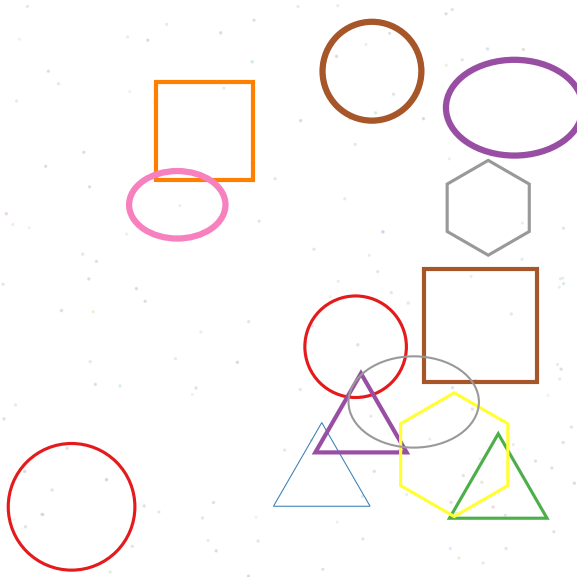[{"shape": "circle", "thickness": 1.5, "radius": 0.55, "center": [0.124, 0.122]}, {"shape": "circle", "thickness": 1.5, "radius": 0.44, "center": [0.616, 0.399]}, {"shape": "triangle", "thickness": 0.5, "radius": 0.48, "center": [0.557, 0.171]}, {"shape": "triangle", "thickness": 1.5, "radius": 0.49, "center": [0.863, 0.151]}, {"shape": "oval", "thickness": 3, "radius": 0.59, "center": [0.891, 0.813]}, {"shape": "triangle", "thickness": 2, "radius": 0.46, "center": [0.625, 0.261]}, {"shape": "square", "thickness": 2, "radius": 0.42, "center": [0.354, 0.772]}, {"shape": "hexagon", "thickness": 1.5, "radius": 0.54, "center": [0.787, 0.212]}, {"shape": "square", "thickness": 2, "radius": 0.49, "center": [0.832, 0.436]}, {"shape": "circle", "thickness": 3, "radius": 0.43, "center": [0.644, 0.876]}, {"shape": "oval", "thickness": 3, "radius": 0.42, "center": [0.307, 0.645]}, {"shape": "hexagon", "thickness": 1.5, "radius": 0.41, "center": [0.845, 0.639]}, {"shape": "oval", "thickness": 1, "radius": 0.56, "center": [0.716, 0.303]}]